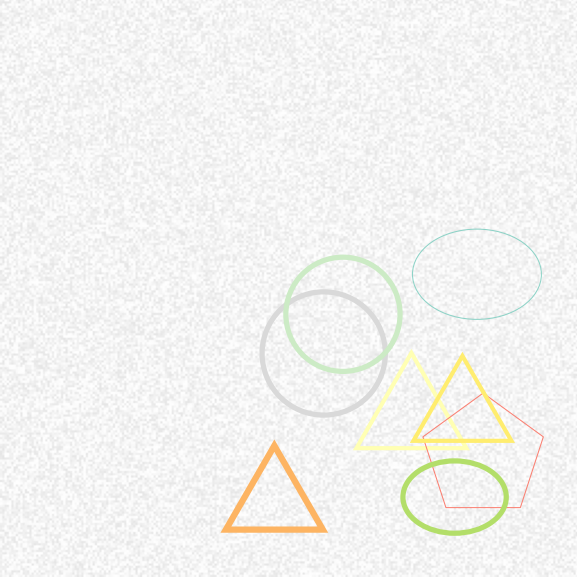[{"shape": "oval", "thickness": 0.5, "radius": 0.56, "center": [0.826, 0.524]}, {"shape": "triangle", "thickness": 2, "radius": 0.55, "center": [0.712, 0.278]}, {"shape": "pentagon", "thickness": 0.5, "radius": 0.55, "center": [0.837, 0.209]}, {"shape": "triangle", "thickness": 3, "radius": 0.48, "center": [0.475, 0.131]}, {"shape": "oval", "thickness": 2.5, "radius": 0.45, "center": [0.787, 0.138]}, {"shape": "circle", "thickness": 2.5, "radius": 0.53, "center": [0.561, 0.387]}, {"shape": "circle", "thickness": 2.5, "radius": 0.49, "center": [0.594, 0.455]}, {"shape": "triangle", "thickness": 2, "radius": 0.49, "center": [0.801, 0.285]}]